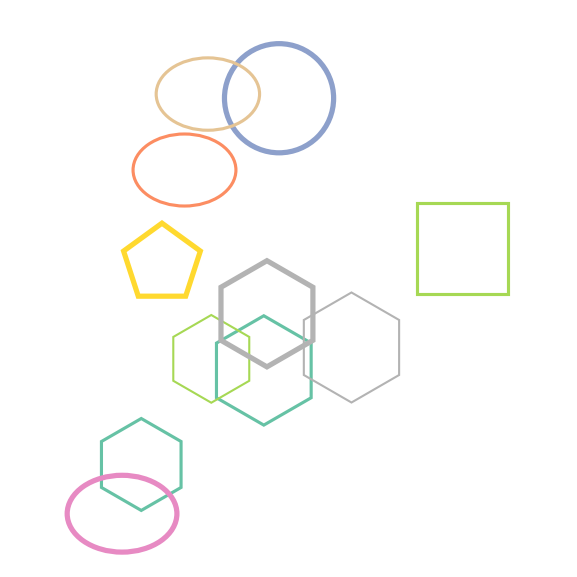[{"shape": "hexagon", "thickness": 1.5, "radius": 0.47, "center": [0.457, 0.358]}, {"shape": "hexagon", "thickness": 1.5, "radius": 0.4, "center": [0.245, 0.195]}, {"shape": "oval", "thickness": 1.5, "radius": 0.45, "center": [0.319, 0.705]}, {"shape": "circle", "thickness": 2.5, "radius": 0.47, "center": [0.483, 0.829]}, {"shape": "oval", "thickness": 2.5, "radius": 0.48, "center": [0.211, 0.11]}, {"shape": "square", "thickness": 1.5, "radius": 0.39, "center": [0.801, 0.569]}, {"shape": "hexagon", "thickness": 1, "radius": 0.38, "center": [0.366, 0.378]}, {"shape": "pentagon", "thickness": 2.5, "radius": 0.35, "center": [0.28, 0.543]}, {"shape": "oval", "thickness": 1.5, "radius": 0.45, "center": [0.36, 0.836]}, {"shape": "hexagon", "thickness": 2.5, "radius": 0.46, "center": [0.462, 0.456]}, {"shape": "hexagon", "thickness": 1, "radius": 0.48, "center": [0.609, 0.397]}]